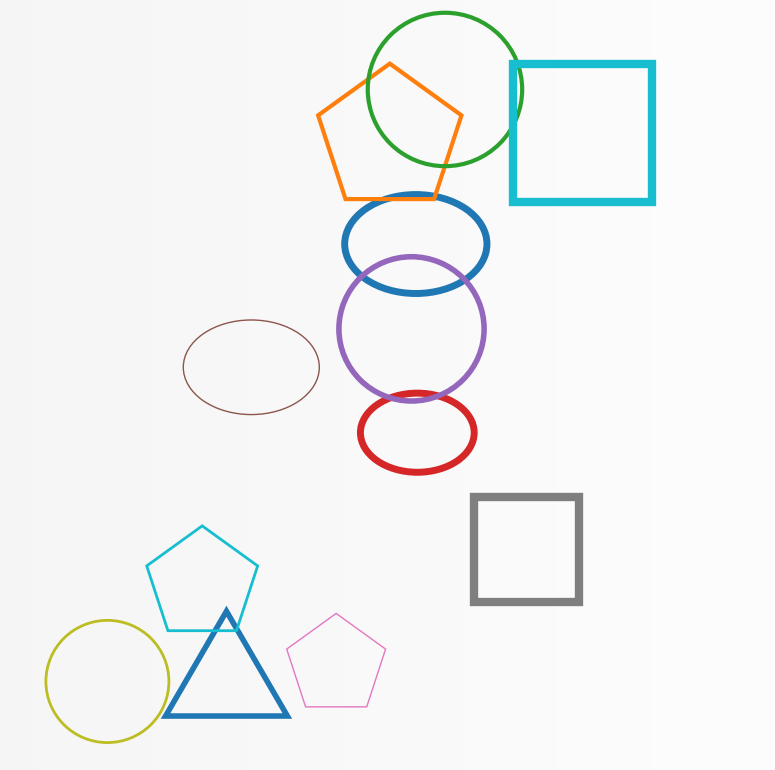[{"shape": "oval", "thickness": 2.5, "radius": 0.46, "center": [0.537, 0.683]}, {"shape": "triangle", "thickness": 2, "radius": 0.45, "center": [0.292, 0.115]}, {"shape": "pentagon", "thickness": 1.5, "radius": 0.49, "center": [0.503, 0.82]}, {"shape": "circle", "thickness": 1.5, "radius": 0.5, "center": [0.574, 0.884]}, {"shape": "oval", "thickness": 2.5, "radius": 0.37, "center": [0.538, 0.438]}, {"shape": "circle", "thickness": 2, "radius": 0.47, "center": [0.531, 0.573]}, {"shape": "oval", "thickness": 0.5, "radius": 0.44, "center": [0.324, 0.523]}, {"shape": "pentagon", "thickness": 0.5, "radius": 0.34, "center": [0.434, 0.136]}, {"shape": "square", "thickness": 3, "radius": 0.34, "center": [0.679, 0.286]}, {"shape": "circle", "thickness": 1, "radius": 0.4, "center": [0.139, 0.115]}, {"shape": "pentagon", "thickness": 1, "radius": 0.38, "center": [0.261, 0.242]}, {"shape": "square", "thickness": 3, "radius": 0.45, "center": [0.752, 0.827]}]